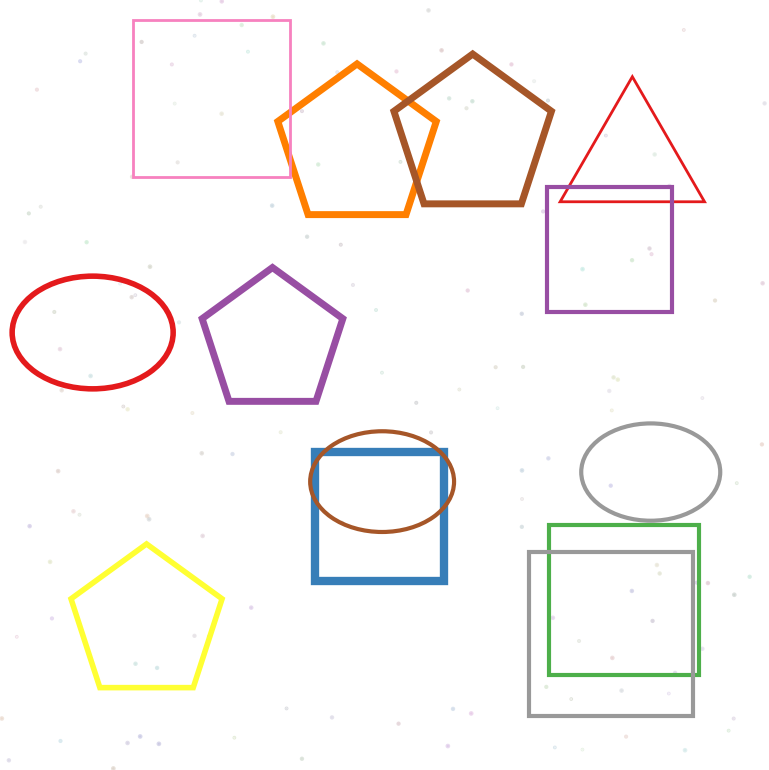[{"shape": "triangle", "thickness": 1, "radius": 0.54, "center": [0.821, 0.792]}, {"shape": "oval", "thickness": 2, "radius": 0.52, "center": [0.12, 0.568]}, {"shape": "square", "thickness": 3, "radius": 0.42, "center": [0.493, 0.329]}, {"shape": "square", "thickness": 1.5, "radius": 0.49, "center": [0.811, 0.221]}, {"shape": "pentagon", "thickness": 2.5, "radius": 0.48, "center": [0.354, 0.556]}, {"shape": "square", "thickness": 1.5, "radius": 0.4, "center": [0.791, 0.676]}, {"shape": "pentagon", "thickness": 2.5, "radius": 0.54, "center": [0.464, 0.809]}, {"shape": "pentagon", "thickness": 2, "radius": 0.52, "center": [0.19, 0.19]}, {"shape": "oval", "thickness": 1.5, "radius": 0.47, "center": [0.496, 0.375]}, {"shape": "pentagon", "thickness": 2.5, "radius": 0.54, "center": [0.614, 0.822]}, {"shape": "square", "thickness": 1, "radius": 0.51, "center": [0.275, 0.872]}, {"shape": "oval", "thickness": 1.5, "radius": 0.45, "center": [0.845, 0.387]}, {"shape": "square", "thickness": 1.5, "radius": 0.53, "center": [0.794, 0.176]}]